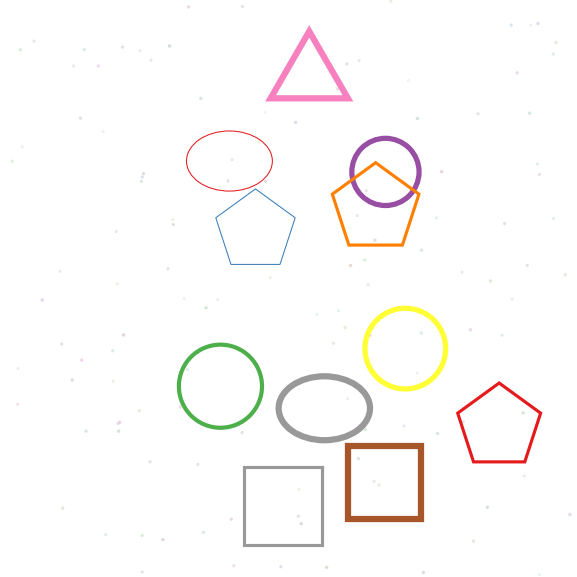[{"shape": "oval", "thickness": 0.5, "radius": 0.37, "center": [0.397, 0.72]}, {"shape": "pentagon", "thickness": 1.5, "radius": 0.38, "center": [0.864, 0.26]}, {"shape": "pentagon", "thickness": 0.5, "radius": 0.36, "center": [0.442, 0.6]}, {"shape": "circle", "thickness": 2, "radius": 0.36, "center": [0.382, 0.33]}, {"shape": "circle", "thickness": 2.5, "radius": 0.29, "center": [0.667, 0.701]}, {"shape": "pentagon", "thickness": 1.5, "radius": 0.39, "center": [0.65, 0.639]}, {"shape": "circle", "thickness": 2.5, "radius": 0.35, "center": [0.702, 0.395]}, {"shape": "square", "thickness": 3, "radius": 0.32, "center": [0.665, 0.163]}, {"shape": "triangle", "thickness": 3, "radius": 0.39, "center": [0.535, 0.868]}, {"shape": "oval", "thickness": 3, "radius": 0.4, "center": [0.562, 0.292]}, {"shape": "square", "thickness": 1.5, "radius": 0.34, "center": [0.491, 0.123]}]